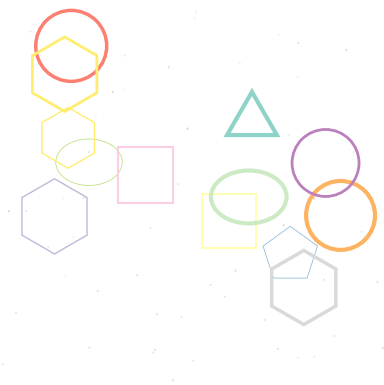[{"shape": "triangle", "thickness": 3, "radius": 0.37, "center": [0.654, 0.687]}, {"shape": "square", "thickness": 1.5, "radius": 0.35, "center": [0.595, 0.426]}, {"shape": "hexagon", "thickness": 1, "radius": 0.49, "center": [0.142, 0.438]}, {"shape": "circle", "thickness": 2.5, "radius": 0.46, "center": [0.185, 0.881]}, {"shape": "pentagon", "thickness": 0.5, "radius": 0.37, "center": [0.754, 0.338]}, {"shape": "circle", "thickness": 3, "radius": 0.45, "center": [0.885, 0.44]}, {"shape": "oval", "thickness": 0.5, "radius": 0.43, "center": [0.231, 0.579]}, {"shape": "square", "thickness": 1.5, "radius": 0.36, "center": [0.378, 0.545]}, {"shape": "hexagon", "thickness": 2.5, "radius": 0.48, "center": [0.789, 0.253]}, {"shape": "circle", "thickness": 2, "radius": 0.44, "center": [0.846, 0.577]}, {"shape": "oval", "thickness": 3, "radius": 0.49, "center": [0.646, 0.488]}, {"shape": "hexagon", "thickness": 1, "radius": 0.39, "center": [0.177, 0.642]}, {"shape": "hexagon", "thickness": 2, "radius": 0.48, "center": [0.168, 0.807]}]